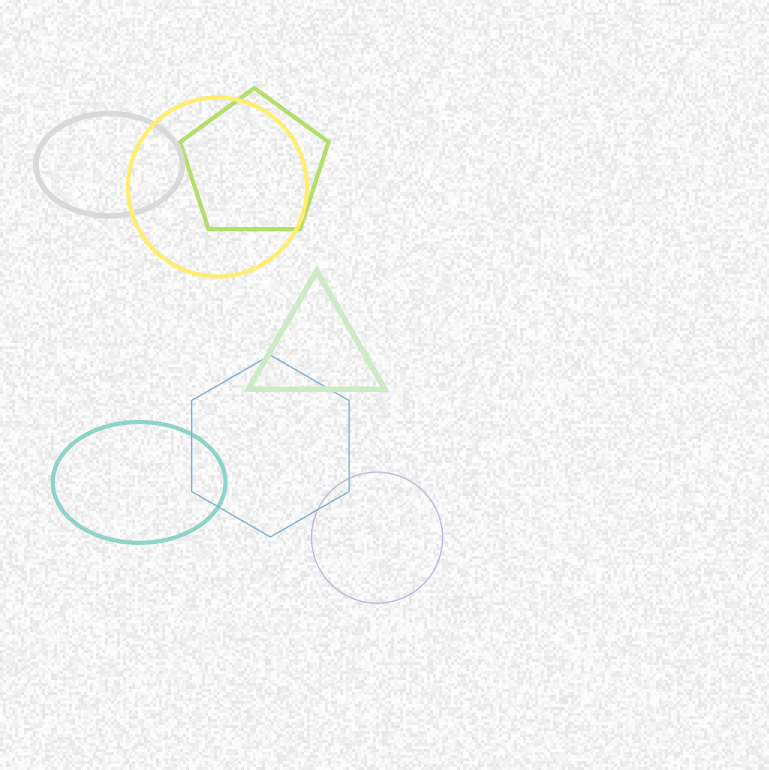[{"shape": "oval", "thickness": 1.5, "radius": 0.56, "center": [0.181, 0.373]}, {"shape": "circle", "thickness": 0.5, "radius": 0.43, "center": [0.49, 0.302]}, {"shape": "hexagon", "thickness": 0.5, "radius": 0.59, "center": [0.351, 0.421]}, {"shape": "pentagon", "thickness": 1.5, "radius": 0.51, "center": [0.33, 0.784]}, {"shape": "oval", "thickness": 2, "radius": 0.48, "center": [0.142, 0.786]}, {"shape": "triangle", "thickness": 2, "radius": 0.51, "center": [0.411, 0.546]}, {"shape": "circle", "thickness": 1.5, "radius": 0.58, "center": [0.282, 0.757]}]